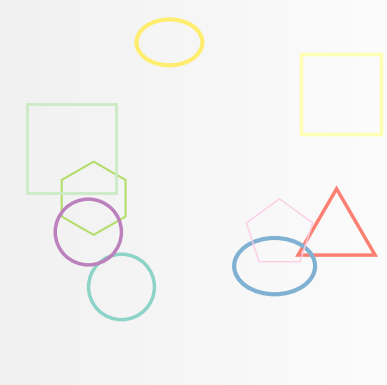[{"shape": "circle", "thickness": 2.5, "radius": 0.42, "center": [0.314, 0.255]}, {"shape": "square", "thickness": 2.5, "radius": 0.52, "center": [0.88, 0.755]}, {"shape": "triangle", "thickness": 2.5, "radius": 0.57, "center": [0.869, 0.395]}, {"shape": "oval", "thickness": 3, "radius": 0.52, "center": [0.709, 0.309]}, {"shape": "hexagon", "thickness": 1.5, "radius": 0.48, "center": [0.242, 0.485]}, {"shape": "pentagon", "thickness": 1, "radius": 0.45, "center": [0.721, 0.393]}, {"shape": "circle", "thickness": 2.5, "radius": 0.43, "center": [0.228, 0.397]}, {"shape": "square", "thickness": 2, "radius": 0.58, "center": [0.185, 0.613]}, {"shape": "oval", "thickness": 3, "radius": 0.43, "center": [0.437, 0.89]}]